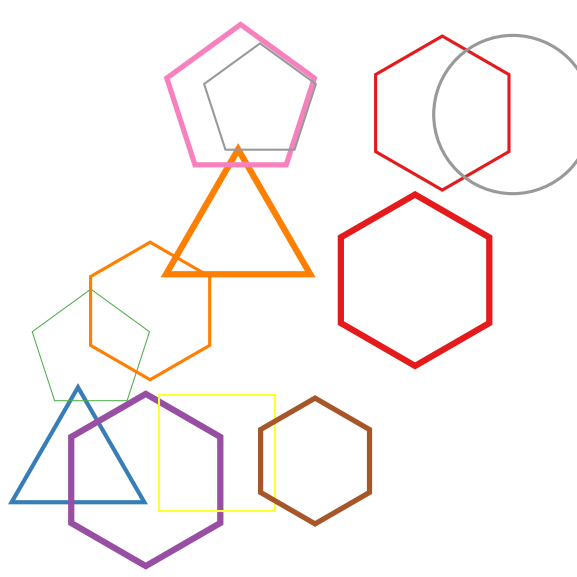[{"shape": "hexagon", "thickness": 3, "radius": 0.74, "center": [0.719, 0.514]}, {"shape": "hexagon", "thickness": 1.5, "radius": 0.67, "center": [0.766, 0.803]}, {"shape": "triangle", "thickness": 2, "radius": 0.66, "center": [0.135, 0.196]}, {"shape": "pentagon", "thickness": 0.5, "radius": 0.53, "center": [0.157, 0.392]}, {"shape": "hexagon", "thickness": 3, "radius": 0.75, "center": [0.252, 0.168]}, {"shape": "hexagon", "thickness": 1.5, "radius": 0.6, "center": [0.26, 0.461]}, {"shape": "triangle", "thickness": 3, "radius": 0.72, "center": [0.412, 0.596]}, {"shape": "square", "thickness": 1, "radius": 0.5, "center": [0.376, 0.214]}, {"shape": "hexagon", "thickness": 2.5, "radius": 0.54, "center": [0.546, 0.201]}, {"shape": "pentagon", "thickness": 2.5, "radius": 0.67, "center": [0.417, 0.822]}, {"shape": "circle", "thickness": 1.5, "radius": 0.69, "center": [0.888, 0.801]}, {"shape": "pentagon", "thickness": 1, "radius": 0.51, "center": [0.45, 0.822]}]